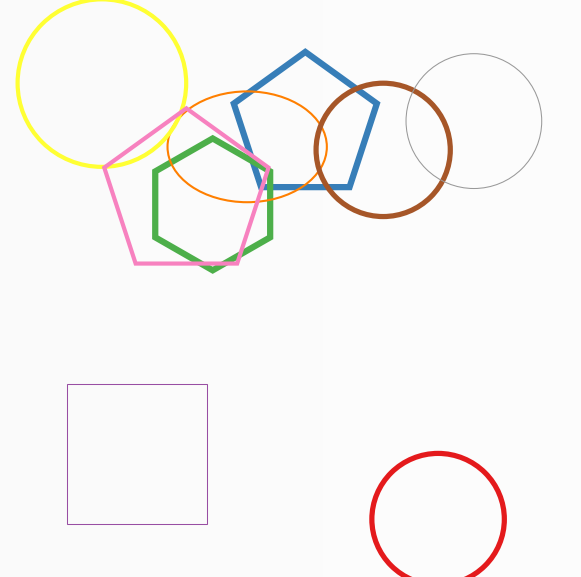[{"shape": "circle", "thickness": 2.5, "radius": 0.57, "center": [0.754, 0.1]}, {"shape": "pentagon", "thickness": 3, "radius": 0.65, "center": [0.525, 0.78]}, {"shape": "hexagon", "thickness": 3, "radius": 0.57, "center": [0.366, 0.645]}, {"shape": "square", "thickness": 0.5, "radius": 0.61, "center": [0.236, 0.213]}, {"shape": "oval", "thickness": 1, "radius": 0.69, "center": [0.425, 0.745]}, {"shape": "circle", "thickness": 2, "radius": 0.73, "center": [0.175, 0.855]}, {"shape": "circle", "thickness": 2.5, "radius": 0.58, "center": [0.659, 0.74]}, {"shape": "pentagon", "thickness": 2, "radius": 0.74, "center": [0.321, 0.663]}, {"shape": "circle", "thickness": 0.5, "radius": 0.58, "center": [0.815, 0.789]}]